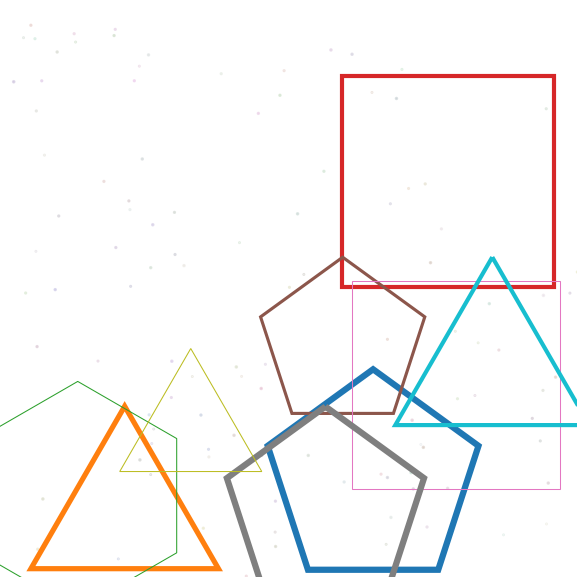[{"shape": "pentagon", "thickness": 3, "radius": 0.96, "center": [0.646, 0.168]}, {"shape": "triangle", "thickness": 2.5, "radius": 0.94, "center": [0.216, 0.108]}, {"shape": "hexagon", "thickness": 0.5, "radius": 0.99, "center": [0.135, 0.141]}, {"shape": "square", "thickness": 2, "radius": 0.91, "center": [0.776, 0.685]}, {"shape": "pentagon", "thickness": 1.5, "radius": 0.75, "center": [0.593, 0.404]}, {"shape": "square", "thickness": 0.5, "radius": 0.9, "center": [0.79, 0.332]}, {"shape": "pentagon", "thickness": 3, "radius": 0.9, "center": [0.564, 0.116]}, {"shape": "triangle", "thickness": 0.5, "radius": 0.71, "center": [0.33, 0.254]}, {"shape": "triangle", "thickness": 2, "radius": 0.97, "center": [0.852, 0.36]}]